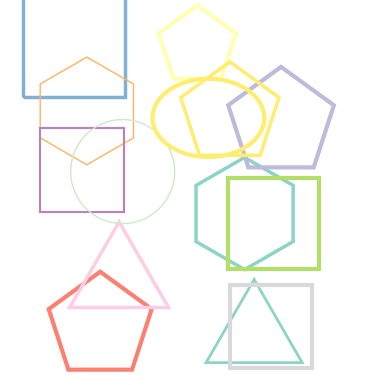[{"shape": "triangle", "thickness": 2, "radius": 0.72, "center": [0.66, 0.13]}, {"shape": "hexagon", "thickness": 2.5, "radius": 0.73, "center": [0.635, 0.445]}, {"shape": "pentagon", "thickness": 3, "radius": 0.53, "center": [0.513, 0.881]}, {"shape": "pentagon", "thickness": 3, "radius": 0.72, "center": [0.73, 0.682]}, {"shape": "pentagon", "thickness": 3, "radius": 0.7, "center": [0.26, 0.154]}, {"shape": "square", "thickness": 2.5, "radius": 0.66, "center": [0.193, 0.881]}, {"shape": "hexagon", "thickness": 1, "radius": 0.7, "center": [0.226, 0.712]}, {"shape": "square", "thickness": 3, "radius": 0.59, "center": [0.71, 0.42]}, {"shape": "triangle", "thickness": 2.5, "radius": 0.74, "center": [0.309, 0.275]}, {"shape": "square", "thickness": 3, "radius": 0.53, "center": [0.705, 0.152]}, {"shape": "square", "thickness": 1.5, "radius": 0.54, "center": [0.213, 0.558]}, {"shape": "circle", "thickness": 1, "radius": 0.68, "center": [0.319, 0.554]}, {"shape": "oval", "thickness": 3, "radius": 0.73, "center": [0.541, 0.694]}, {"shape": "pentagon", "thickness": 2.5, "radius": 0.67, "center": [0.597, 0.705]}]